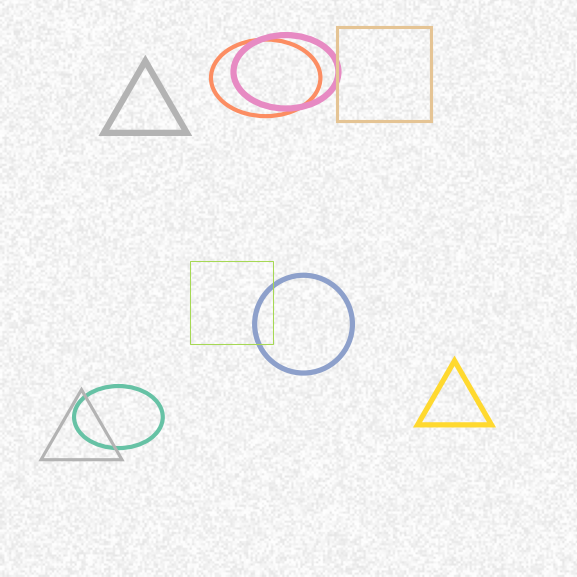[{"shape": "oval", "thickness": 2, "radius": 0.38, "center": [0.205, 0.277]}, {"shape": "oval", "thickness": 2, "radius": 0.47, "center": [0.46, 0.864]}, {"shape": "circle", "thickness": 2.5, "radius": 0.42, "center": [0.526, 0.438]}, {"shape": "oval", "thickness": 3, "radius": 0.45, "center": [0.495, 0.875]}, {"shape": "square", "thickness": 0.5, "radius": 0.36, "center": [0.401, 0.475]}, {"shape": "triangle", "thickness": 2.5, "radius": 0.37, "center": [0.787, 0.3]}, {"shape": "square", "thickness": 1.5, "radius": 0.4, "center": [0.665, 0.871]}, {"shape": "triangle", "thickness": 1.5, "radius": 0.4, "center": [0.141, 0.244]}, {"shape": "triangle", "thickness": 3, "radius": 0.41, "center": [0.252, 0.811]}]